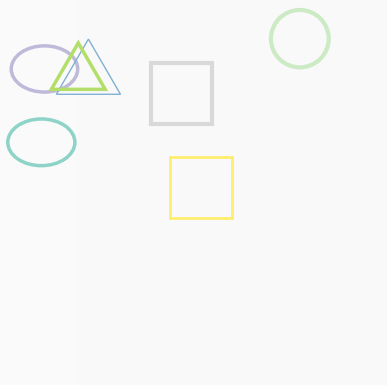[{"shape": "oval", "thickness": 2.5, "radius": 0.43, "center": [0.107, 0.63]}, {"shape": "oval", "thickness": 2.5, "radius": 0.43, "center": [0.115, 0.821]}, {"shape": "triangle", "thickness": 1, "radius": 0.48, "center": [0.228, 0.803]}, {"shape": "triangle", "thickness": 2.5, "radius": 0.4, "center": [0.202, 0.808]}, {"shape": "square", "thickness": 3, "radius": 0.4, "center": [0.468, 0.757]}, {"shape": "circle", "thickness": 3, "radius": 0.37, "center": [0.774, 0.9]}, {"shape": "square", "thickness": 2, "radius": 0.4, "center": [0.519, 0.514]}]